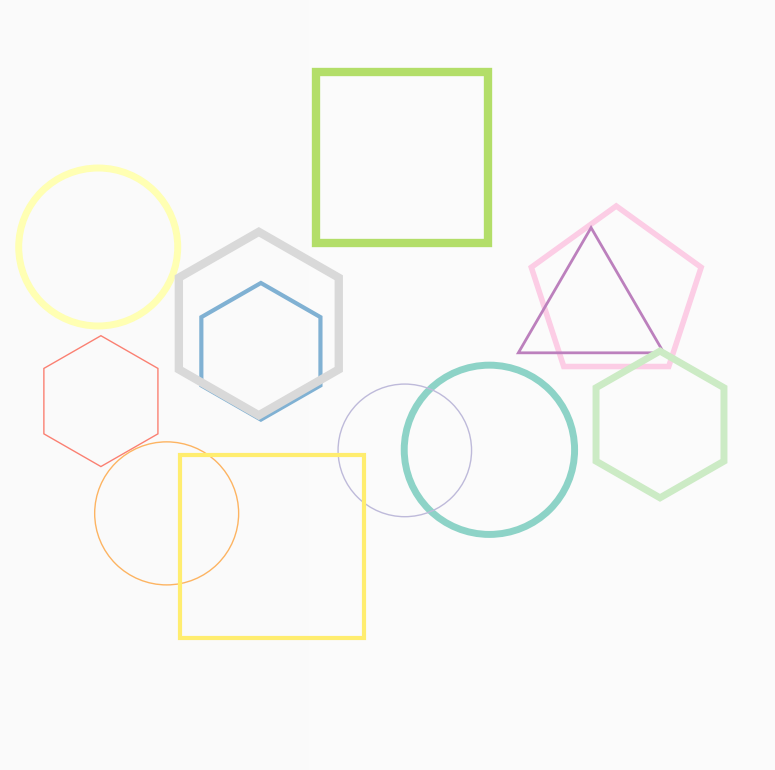[{"shape": "circle", "thickness": 2.5, "radius": 0.55, "center": [0.631, 0.416]}, {"shape": "circle", "thickness": 2.5, "radius": 0.51, "center": [0.127, 0.679]}, {"shape": "circle", "thickness": 0.5, "radius": 0.43, "center": [0.522, 0.415]}, {"shape": "hexagon", "thickness": 0.5, "radius": 0.42, "center": [0.13, 0.479]}, {"shape": "hexagon", "thickness": 1.5, "radius": 0.44, "center": [0.337, 0.544]}, {"shape": "circle", "thickness": 0.5, "radius": 0.46, "center": [0.215, 0.333]}, {"shape": "square", "thickness": 3, "radius": 0.56, "center": [0.518, 0.796]}, {"shape": "pentagon", "thickness": 2, "radius": 0.58, "center": [0.795, 0.617]}, {"shape": "hexagon", "thickness": 3, "radius": 0.6, "center": [0.334, 0.58]}, {"shape": "triangle", "thickness": 1, "radius": 0.54, "center": [0.763, 0.596]}, {"shape": "hexagon", "thickness": 2.5, "radius": 0.48, "center": [0.852, 0.449]}, {"shape": "square", "thickness": 1.5, "radius": 0.59, "center": [0.351, 0.29]}]